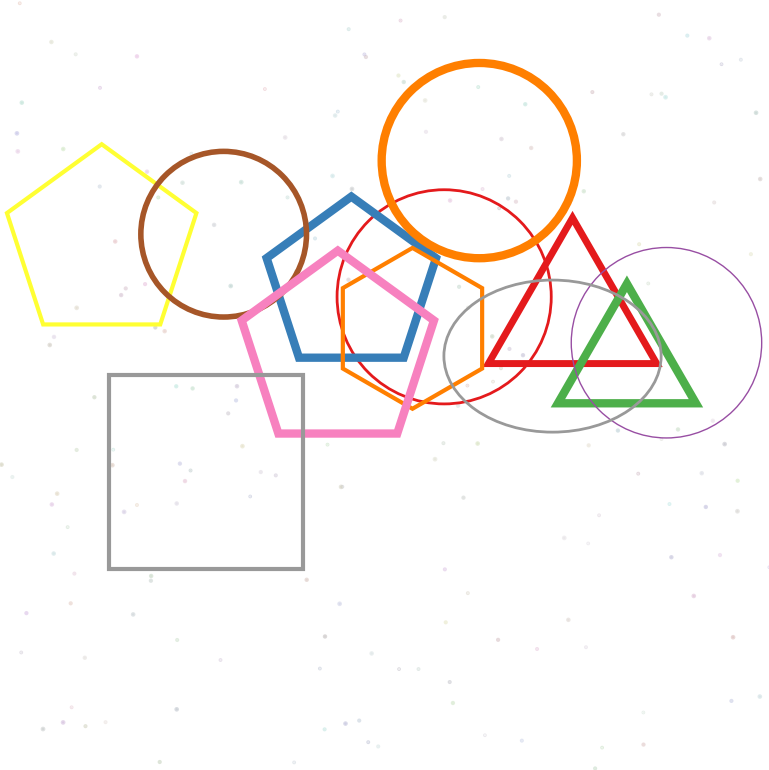[{"shape": "triangle", "thickness": 2.5, "radius": 0.63, "center": [0.744, 0.591]}, {"shape": "circle", "thickness": 1, "radius": 0.7, "center": [0.577, 0.615]}, {"shape": "pentagon", "thickness": 3, "radius": 0.58, "center": [0.456, 0.629]}, {"shape": "triangle", "thickness": 3, "radius": 0.52, "center": [0.814, 0.528]}, {"shape": "circle", "thickness": 0.5, "radius": 0.62, "center": [0.866, 0.555]}, {"shape": "hexagon", "thickness": 1.5, "radius": 0.52, "center": [0.536, 0.574]}, {"shape": "circle", "thickness": 3, "radius": 0.63, "center": [0.622, 0.791]}, {"shape": "pentagon", "thickness": 1.5, "radius": 0.65, "center": [0.132, 0.683]}, {"shape": "circle", "thickness": 2, "radius": 0.54, "center": [0.29, 0.696]}, {"shape": "pentagon", "thickness": 3, "radius": 0.66, "center": [0.439, 0.543]}, {"shape": "oval", "thickness": 1, "radius": 0.71, "center": [0.718, 0.538]}, {"shape": "square", "thickness": 1.5, "radius": 0.63, "center": [0.268, 0.387]}]